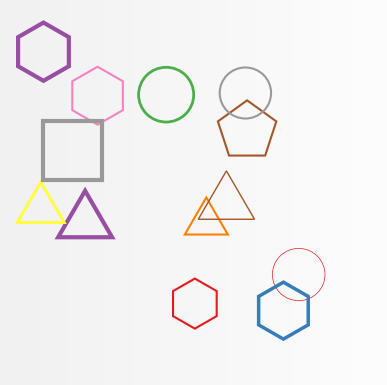[{"shape": "circle", "thickness": 0.5, "radius": 0.34, "center": [0.771, 0.287]}, {"shape": "hexagon", "thickness": 1.5, "radius": 0.33, "center": [0.503, 0.211]}, {"shape": "hexagon", "thickness": 2.5, "radius": 0.37, "center": [0.731, 0.193]}, {"shape": "circle", "thickness": 2, "radius": 0.36, "center": [0.429, 0.754]}, {"shape": "triangle", "thickness": 3, "radius": 0.4, "center": [0.22, 0.424]}, {"shape": "hexagon", "thickness": 3, "radius": 0.38, "center": [0.112, 0.866]}, {"shape": "triangle", "thickness": 1.5, "radius": 0.32, "center": [0.532, 0.423]}, {"shape": "triangle", "thickness": 2, "radius": 0.35, "center": [0.105, 0.457]}, {"shape": "pentagon", "thickness": 1.5, "radius": 0.4, "center": [0.638, 0.66]}, {"shape": "triangle", "thickness": 1, "radius": 0.42, "center": [0.584, 0.472]}, {"shape": "hexagon", "thickness": 1.5, "radius": 0.38, "center": [0.252, 0.751]}, {"shape": "square", "thickness": 3, "radius": 0.39, "center": [0.187, 0.609]}, {"shape": "circle", "thickness": 1.5, "radius": 0.33, "center": [0.633, 0.758]}]